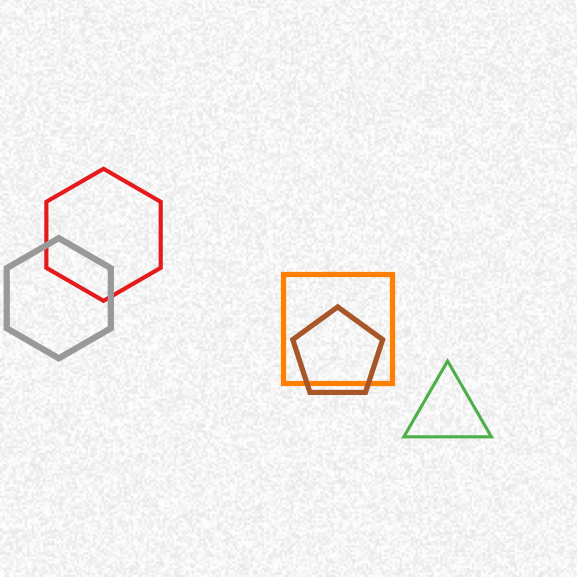[{"shape": "hexagon", "thickness": 2, "radius": 0.57, "center": [0.179, 0.593]}, {"shape": "triangle", "thickness": 1.5, "radius": 0.44, "center": [0.775, 0.286]}, {"shape": "square", "thickness": 2.5, "radius": 0.47, "center": [0.585, 0.431]}, {"shape": "pentagon", "thickness": 2.5, "radius": 0.41, "center": [0.585, 0.386]}, {"shape": "hexagon", "thickness": 3, "radius": 0.52, "center": [0.102, 0.483]}]